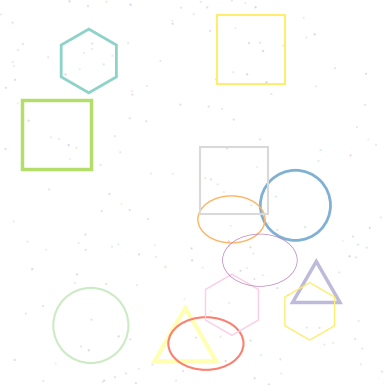[{"shape": "hexagon", "thickness": 2, "radius": 0.41, "center": [0.231, 0.842]}, {"shape": "triangle", "thickness": 3, "radius": 0.46, "center": [0.481, 0.108]}, {"shape": "triangle", "thickness": 2.5, "radius": 0.36, "center": [0.822, 0.25]}, {"shape": "oval", "thickness": 1.5, "radius": 0.49, "center": [0.535, 0.108]}, {"shape": "circle", "thickness": 2, "radius": 0.46, "center": [0.767, 0.467]}, {"shape": "oval", "thickness": 1, "radius": 0.44, "center": [0.601, 0.43]}, {"shape": "square", "thickness": 2.5, "radius": 0.45, "center": [0.146, 0.651]}, {"shape": "hexagon", "thickness": 1, "radius": 0.4, "center": [0.602, 0.208]}, {"shape": "square", "thickness": 1.5, "radius": 0.44, "center": [0.608, 0.531]}, {"shape": "oval", "thickness": 0.5, "radius": 0.48, "center": [0.675, 0.324]}, {"shape": "circle", "thickness": 1.5, "radius": 0.49, "center": [0.236, 0.155]}, {"shape": "hexagon", "thickness": 1, "radius": 0.37, "center": [0.804, 0.191]}, {"shape": "square", "thickness": 1.5, "radius": 0.45, "center": [0.652, 0.871]}]